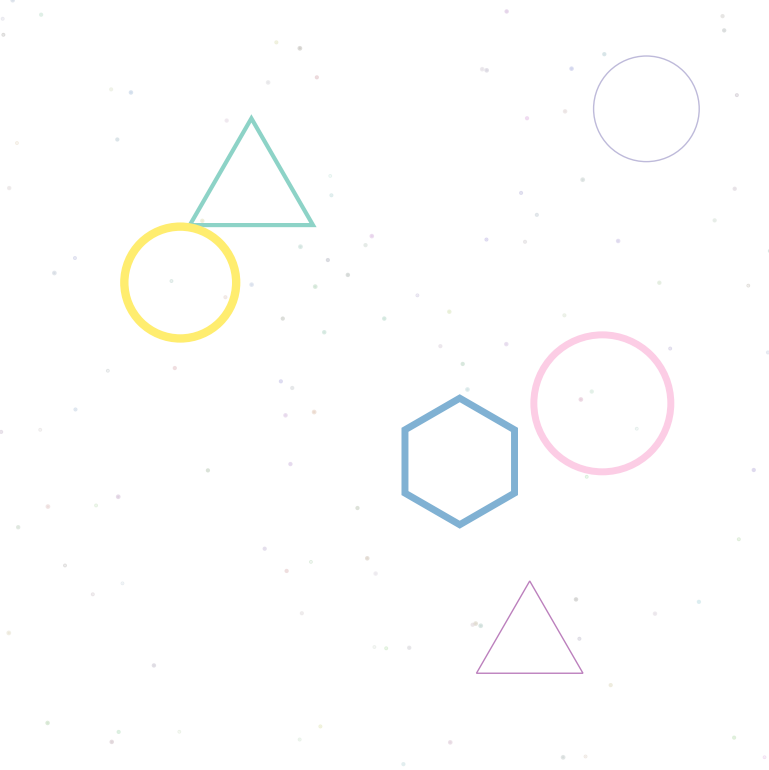[{"shape": "triangle", "thickness": 1.5, "radius": 0.46, "center": [0.326, 0.754]}, {"shape": "circle", "thickness": 0.5, "radius": 0.34, "center": [0.839, 0.859]}, {"shape": "hexagon", "thickness": 2.5, "radius": 0.41, "center": [0.597, 0.401]}, {"shape": "circle", "thickness": 2.5, "radius": 0.44, "center": [0.782, 0.476]}, {"shape": "triangle", "thickness": 0.5, "radius": 0.4, "center": [0.688, 0.166]}, {"shape": "circle", "thickness": 3, "radius": 0.36, "center": [0.234, 0.633]}]